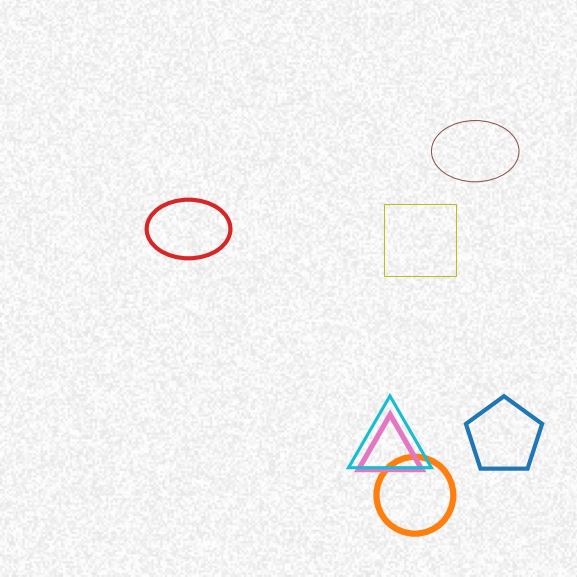[{"shape": "pentagon", "thickness": 2, "radius": 0.35, "center": [0.873, 0.244]}, {"shape": "circle", "thickness": 3, "radius": 0.33, "center": [0.718, 0.142]}, {"shape": "oval", "thickness": 2, "radius": 0.36, "center": [0.326, 0.603]}, {"shape": "oval", "thickness": 0.5, "radius": 0.38, "center": [0.823, 0.737]}, {"shape": "triangle", "thickness": 2.5, "radius": 0.32, "center": [0.676, 0.218]}, {"shape": "square", "thickness": 0.5, "radius": 0.31, "center": [0.727, 0.583]}, {"shape": "triangle", "thickness": 1.5, "radius": 0.41, "center": [0.675, 0.231]}]